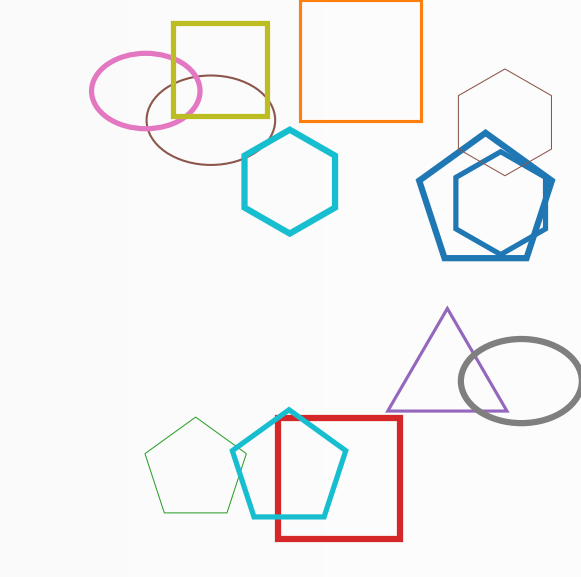[{"shape": "hexagon", "thickness": 2.5, "radius": 0.45, "center": [0.861, 0.647]}, {"shape": "pentagon", "thickness": 3, "radius": 0.6, "center": [0.835, 0.649]}, {"shape": "square", "thickness": 1.5, "radius": 0.52, "center": [0.621, 0.894]}, {"shape": "pentagon", "thickness": 0.5, "radius": 0.46, "center": [0.337, 0.185]}, {"shape": "square", "thickness": 3, "radius": 0.53, "center": [0.583, 0.17]}, {"shape": "triangle", "thickness": 1.5, "radius": 0.59, "center": [0.77, 0.347]}, {"shape": "oval", "thickness": 1, "radius": 0.55, "center": [0.363, 0.791]}, {"shape": "hexagon", "thickness": 0.5, "radius": 0.46, "center": [0.869, 0.787]}, {"shape": "oval", "thickness": 2.5, "radius": 0.47, "center": [0.251, 0.842]}, {"shape": "oval", "thickness": 3, "radius": 0.52, "center": [0.897, 0.339]}, {"shape": "square", "thickness": 2.5, "radius": 0.4, "center": [0.379, 0.878]}, {"shape": "pentagon", "thickness": 2.5, "radius": 0.51, "center": [0.497, 0.187]}, {"shape": "hexagon", "thickness": 3, "radius": 0.45, "center": [0.499, 0.685]}]